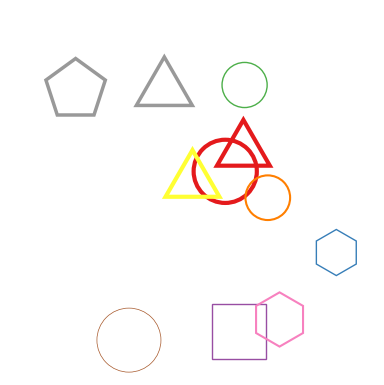[{"shape": "circle", "thickness": 3, "radius": 0.41, "center": [0.585, 0.555]}, {"shape": "triangle", "thickness": 3, "radius": 0.4, "center": [0.632, 0.609]}, {"shape": "hexagon", "thickness": 1, "radius": 0.3, "center": [0.874, 0.344]}, {"shape": "circle", "thickness": 1, "radius": 0.29, "center": [0.635, 0.779]}, {"shape": "square", "thickness": 1, "radius": 0.36, "center": [0.621, 0.139]}, {"shape": "circle", "thickness": 1.5, "radius": 0.29, "center": [0.696, 0.486]}, {"shape": "triangle", "thickness": 3, "radius": 0.4, "center": [0.5, 0.529]}, {"shape": "circle", "thickness": 0.5, "radius": 0.42, "center": [0.335, 0.117]}, {"shape": "hexagon", "thickness": 1.5, "radius": 0.35, "center": [0.726, 0.17]}, {"shape": "pentagon", "thickness": 2.5, "radius": 0.41, "center": [0.196, 0.767]}, {"shape": "triangle", "thickness": 2.5, "radius": 0.42, "center": [0.427, 0.768]}]